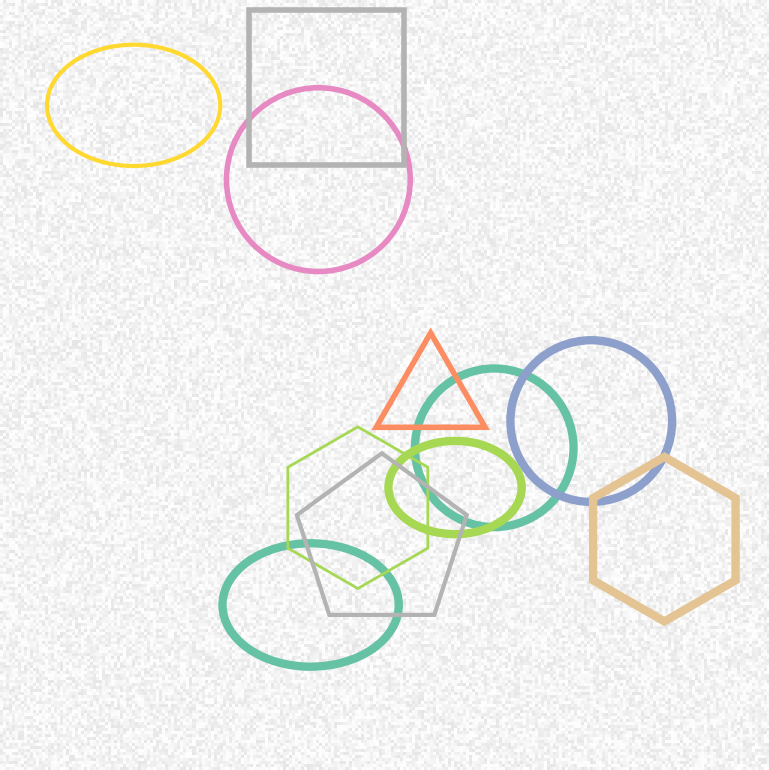[{"shape": "oval", "thickness": 3, "radius": 0.57, "center": [0.403, 0.214]}, {"shape": "circle", "thickness": 3, "radius": 0.52, "center": [0.642, 0.418]}, {"shape": "triangle", "thickness": 2, "radius": 0.41, "center": [0.559, 0.486]}, {"shape": "circle", "thickness": 3, "radius": 0.52, "center": [0.768, 0.453]}, {"shape": "circle", "thickness": 2, "radius": 0.6, "center": [0.413, 0.767]}, {"shape": "hexagon", "thickness": 1, "radius": 0.52, "center": [0.465, 0.341]}, {"shape": "oval", "thickness": 3, "radius": 0.43, "center": [0.591, 0.367]}, {"shape": "oval", "thickness": 1.5, "radius": 0.56, "center": [0.174, 0.863]}, {"shape": "hexagon", "thickness": 3, "radius": 0.53, "center": [0.863, 0.3]}, {"shape": "pentagon", "thickness": 1.5, "radius": 0.58, "center": [0.496, 0.295]}, {"shape": "square", "thickness": 2, "radius": 0.5, "center": [0.424, 0.886]}]